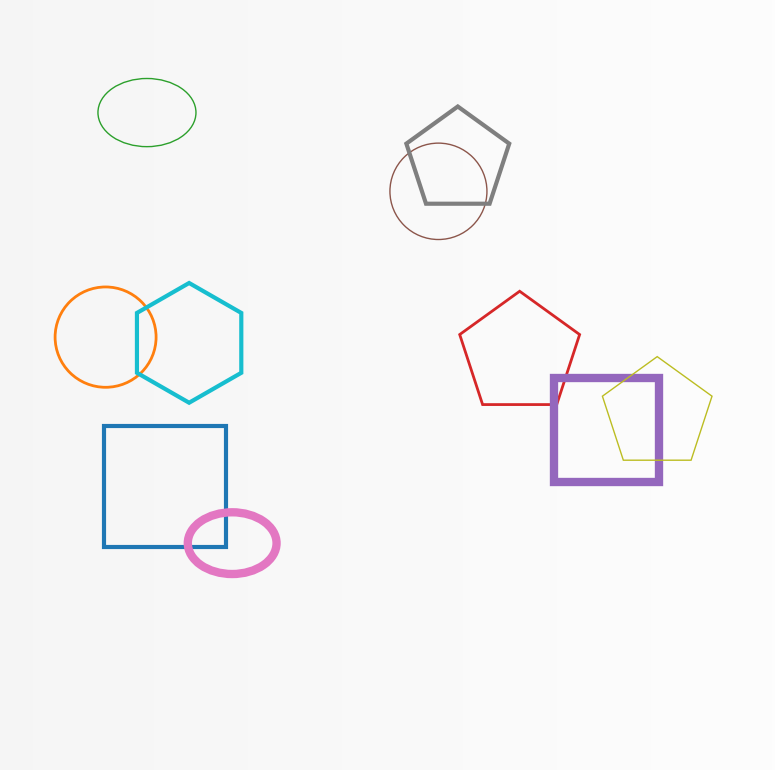[{"shape": "square", "thickness": 1.5, "radius": 0.39, "center": [0.213, 0.369]}, {"shape": "circle", "thickness": 1, "radius": 0.33, "center": [0.136, 0.562]}, {"shape": "oval", "thickness": 0.5, "radius": 0.32, "center": [0.19, 0.854]}, {"shape": "pentagon", "thickness": 1, "radius": 0.41, "center": [0.671, 0.54]}, {"shape": "square", "thickness": 3, "radius": 0.34, "center": [0.783, 0.441]}, {"shape": "circle", "thickness": 0.5, "radius": 0.31, "center": [0.566, 0.752]}, {"shape": "oval", "thickness": 3, "radius": 0.29, "center": [0.3, 0.295]}, {"shape": "pentagon", "thickness": 1.5, "radius": 0.35, "center": [0.591, 0.792]}, {"shape": "pentagon", "thickness": 0.5, "radius": 0.37, "center": [0.848, 0.462]}, {"shape": "hexagon", "thickness": 1.5, "radius": 0.39, "center": [0.244, 0.555]}]